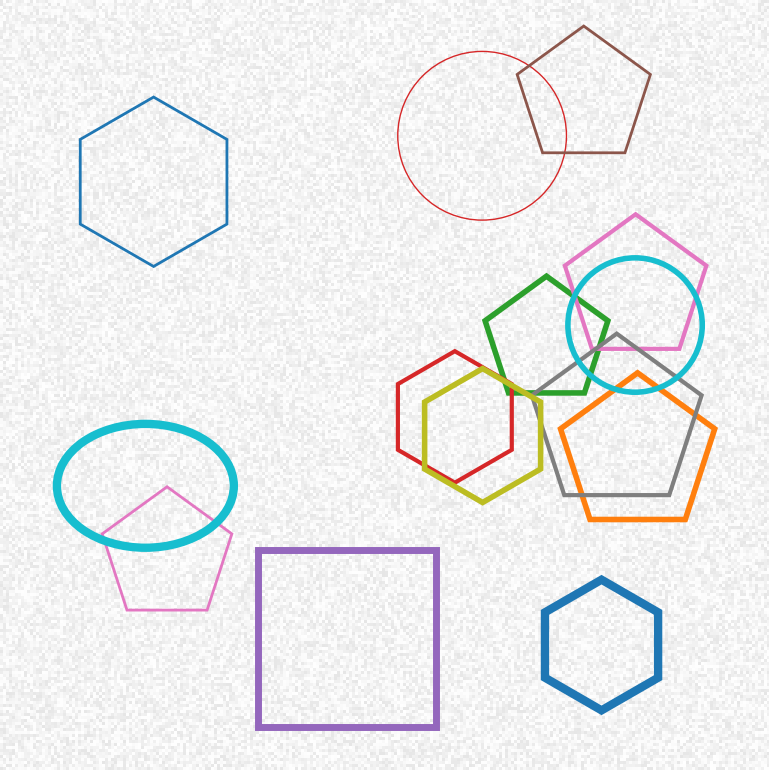[{"shape": "hexagon", "thickness": 1, "radius": 0.55, "center": [0.199, 0.764]}, {"shape": "hexagon", "thickness": 3, "radius": 0.42, "center": [0.781, 0.162]}, {"shape": "pentagon", "thickness": 2, "radius": 0.53, "center": [0.828, 0.41]}, {"shape": "pentagon", "thickness": 2, "radius": 0.42, "center": [0.71, 0.558]}, {"shape": "hexagon", "thickness": 1.5, "radius": 0.43, "center": [0.591, 0.459]}, {"shape": "circle", "thickness": 0.5, "radius": 0.55, "center": [0.626, 0.824]}, {"shape": "square", "thickness": 2.5, "radius": 0.58, "center": [0.451, 0.171]}, {"shape": "pentagon", "thickness": 1, "radius": 0.45, "center": [0.758, 0.875]}, {"shape": "pentagon", "thickness": 1, "radius": 0.44, "center": [0.217, 0.279]}, {"shape": "pentagon", "thickness": 1.5, "radius": 0.48, "center": [0.825, 0.625]}, {"shape": "pentagon", "thickness": 1.5, "radius": 0.58, "center": [0.801, 0.451]}, {"shape": "hexagon", "thickness": 2, "radius": 0.43, "center": [0.627, 0.434]}, {"shape": "oval", "thickness": 3, "radius": 0.57, "center": [0.189, 0.369]}, {"shape": "circle", "thickness": 2, "radius": 0.44, "center": [0.825, 0.578]}]